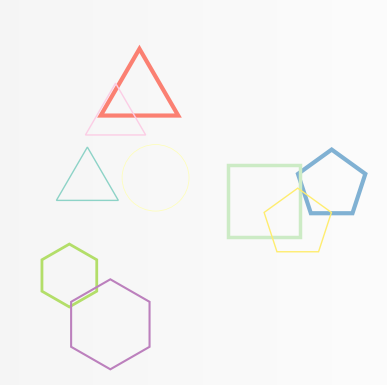[{"shape": "triangle", "thickness": 1, "radius": 0.46, "center": [0.225, 0.526]}, {"shape": "circle", "thickness": 0.5, "radius": 0.43, "center": [0.401, 0.538]}, {"shape": "triangle", "thickness": 3, "radius": 0.58, "center": [0.36, 0.758]}, {"shape": "pentagon", "thickness": 3, "radius": 0.46, "center": [0.856, 0.52]}, {"shape": "hexagon", "thickness": 2, "radius": 0.41, "center": [0.179, 0.284]}, {"shape": "triangle", "thickness": 1, "radius": 0.45, "center": [0.298, 0.694]}, {"shape": "hexagon", "thickness": 1.5, "radius": 0.58, "center": [0.285, 0.158]}, {"shape": "square", "thickness": 2.5, "radius": 0.47, "center": [0.681, 0.478]}, {"shape": "pentagon", "thickness": 1, "radius": 0.46, "center": [0.768, 0.42]}]